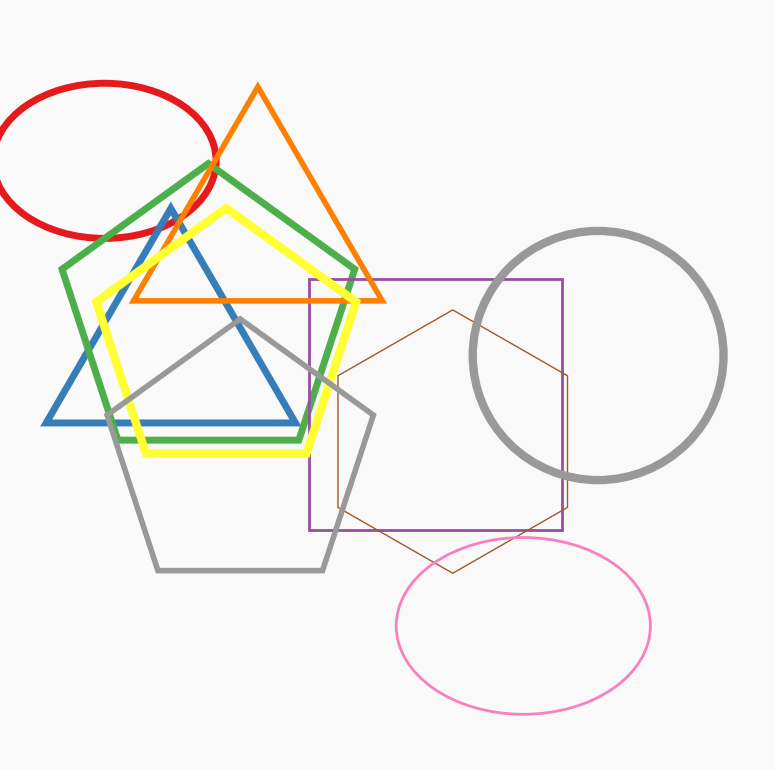[{"shape": "oval", "thickness": 2.5, "radius": 0.72, "center": [0.135, 0.791]}, {"shape": "triangle", "thickness": 2.5, "radius": 0.93, "center": [0.22, 0.544]}, {"shape": "pentagon", "thickness": 2.5, "radius": 0.99, "center": [0.269, 0.589]}, {"shape": "square", "thickness": 1, "radius": 0.81, "center": [0.562, 0.475]}, {"shape": "triangle", "thickness": 2, "radius": 0.93, "center": [0.333, 0.702]}, {"shape": "pentagon", "thickness": 3, "radius": 0.88, "center": [0.292, 0.554]}, {"shape": "hexagon", "thickness": 0.5, "radius": 0.86, "center": [0.584, 0.427]}, {"shape": "oval", "thickness": 1, "radius": 0.82, "center": [0.675, 0.187]}, {"shape": "circle", "thickness": 3, "radius": 0.81, "center": [0.772, 0.538]}, {"shape": "pentagon", "thickness": 2, "radius": 0.9, "center": [0.31, 0.405]}]